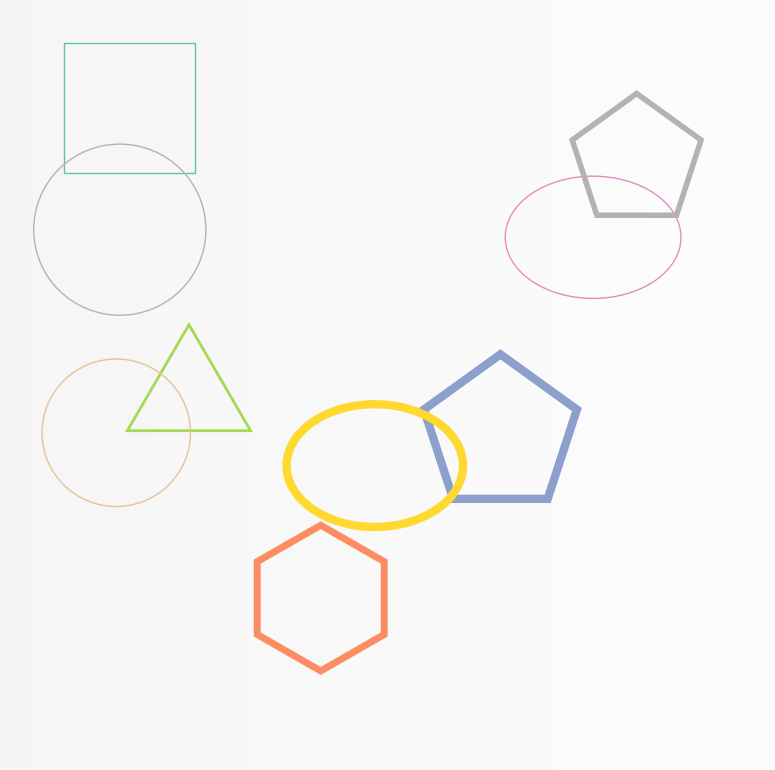[{"shape": "square", "thickness": 0.5, "radius": 0.42, "center": [0.167, 0.859]}, {"shape": "hexagon", "thickness": 2.5, "radius": 0.47, "center": [0.414, 0.223]}, {"shape": "pentagon", "thickness": 3, "radius": 0.52, "center": [0.646, 0.436]}, {"shape": "oval", "thickness": 0.5, "radius": 0.57, "center": [0.765, 0.692]}, {"shape": "triangle", "thickness": 1, "radius": 0.46, "center": [0.244, 0.487]}, {"shape": "oval", "thickness": 3, "radius": 0.57, "center": [0.484, 0.395]}, {"shape": "circle", "thickness": 0.5, "radius": 0.48, "center": [0.15, 0.438]}, {"shape": "pentagon", "thickness": 2, "radius": 0.44, "center": [0.822, 0.791]}, {"shape": "circle", "thickness": 0.5, "radius": 0.56, "center": [0.155, 0.702]}]